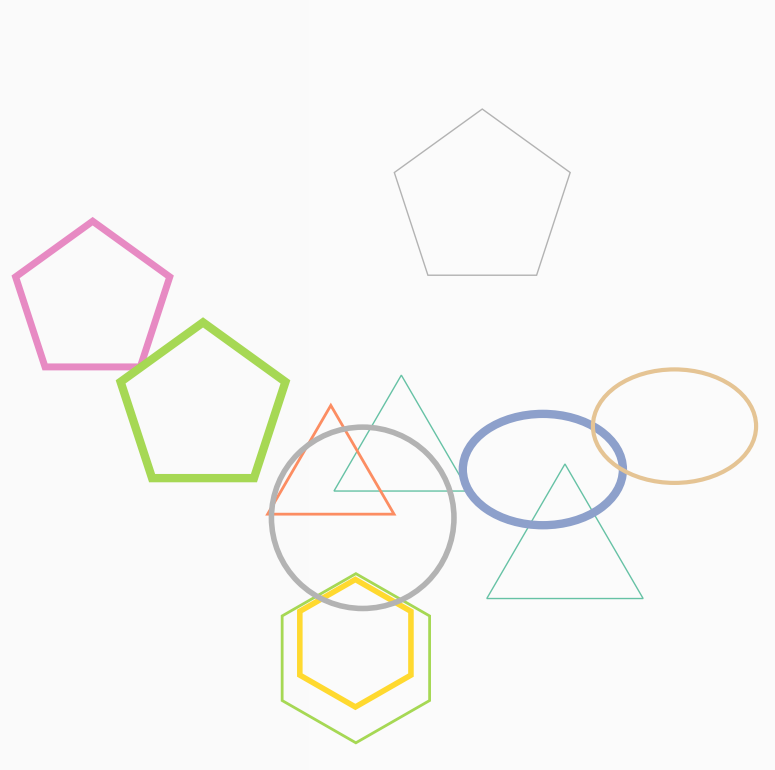[{"shape": "triangle", "thickness": 0.5, "radius": 0.58, "center": [0.729, 0.281]}, {"shape": "triangle", "thickness": 0.5, "radius": 0.5, "center": [0.518, 0.412]}, {"shape": "triangle", "thickness": 1, "radius": 0.47, "center": [0.427, 0.379]}, {"shape": "oval", "thickness": 3, "radius": 0.52, "center": [0.7, 0.39]}, {"shape": "pentagon", "thickness": 2.5, "radius": 0.52, "center": [0.12, 0.608]}, {"shape": "hexagon", "thickness": 1, "radius": 0.55, "center": [0.459, 0.145]}, {"shape": "pentagon", "thickness": 3, "radius": 0.56, "center": [0.262, 0.47]}, {"shape": "hexagon", "thickness": 2, "radius": 0.41, "center": [0.459, 0.165]}, {"shape": "oval", "thickness": 1.5, "radius": 0.53, "center": [0.87, 0.447]}, {"shape": "circle", "thickness": 2, "radius": 0.59, "center": [0.468, 0.328]}, {"shape": "pentagon", "thickness": 0.5, "radius": 0.6, "center": [0.622, 0.739]}]